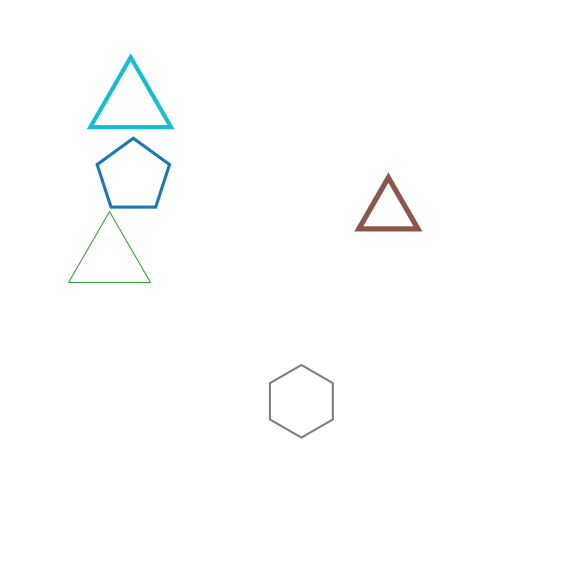[{"shape": "pentagon", "thickness": 1.5, "radius": 0.33, "center": [0.231, 0.694]}, {"shape": "triangle", "thickness": 0.5, "radius": 0.41, "center": [0.19, 0.551]}, {"shape": "triangle", "thickness": 2.5, "radius": 0.3, "center": [0.673, 0.632]}, {"shape": "hexagon", "thickness": 1, "radius": 0.31, "center": [0.522, 0.304]}, {"shape": "triangle", "thickness": 2, "radius": 0.4, "center": [0.226, 0.819]}]